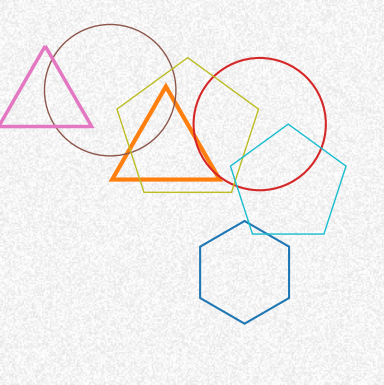[{"shape": "hexagon", "thickness": 1.5, "radius": 0.67, "center": [0.635, 0.293]}, {"shape": "triangle", "thickness": 3, "radius": 0.81, "center": [0.431, 0.614]}, {"shape": "circle", "thickness": 1.5, "radius": 0.86, "center": [0.675, 0.678]}, {"shape": "circle", "thickness": 1, "radius": 0.85, "center": [0.286, 0.766]}, {"shape": "triangle", "thickness": 2.5, "radius": 0.7, "center": [0.117, 0.741]}, {"shape": "pentagon", "thickness": 1, "radius": 0.97, "center": [0.488, 0.657]}, {"shape": "pentagon", "thickness": 1, "radius": 0.79, "center": [0.749, 0.52]}]